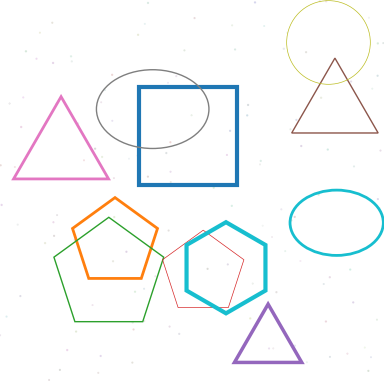[{"shape": "square", "thickness": 3, "radius": 0.64, "center": [0.488, 0.646]}, {"shape": "pentagon", "thickness": 2, "radius": 0.58, "center": [0.299, 0.371]}, {"shape": "pentagon", "thickness": 1, "radius": 0.75, "center": [0.283, 0.286]}, {"shape": "pentagon", "thickness": 0.5, "radius": 0.56, "center": [0.528, 0.291]}, {"shape": "triangle", "thickness": 2.5, "radius": 0.5, "center": [0.696, 0.109]}, {"shape": "triangle", "thickness": 1, "radius": 0.65, "center": [0.87, 0.719]}, {"shape": "triangle", "thickness": 2, "radius": 0.71, "center": [0.159, 0.606]}, {"shape": "oval", "thickness": 1, "radius": 0.73, "center": [0.397, 0.717]}, {"shape": "circle", "thickness": 0.5, "radius": 0.54, "center": [0.853, 0.89]}, {"shape": "hexagon", "thickness": 3, "radius": 0.59, "center": [0.587, 0.305]}, {"shape": "oval", "thickness": 2, "radius": 0.61, "center": [0.874, 0.421]}]